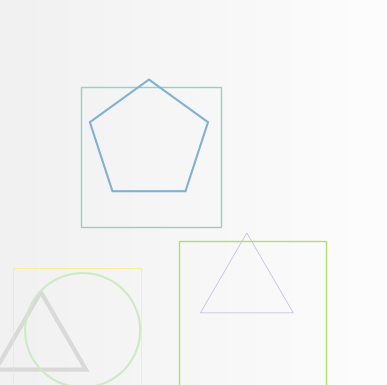[{"shape": "square", "thickness": 1, "radius": 0.9, "center": [0.39, 0.592]}, {"shape": "triangle", "thickness": 0.5, "radius": 0.69, "center": [0.637, 0.257]}, {"shape": "pentagon", "thickness": 1.5, "radius": 0.8, "center": [0.384, 0.633]}, {"shape": "square", "thickness": 1, "radius": 0.95, "center": [0.652, 0.184]}, {"shape": "triangle", "thickness": 3, "radius": 0.67, "center": [0.105, 0.107]}, {"shape": "circle", "thickness": 1.5, "radius": 0.74, "center": [0.213, 0.142]}, {"shape": "square", "thickness": 0.5, "radius": 0.83, "center": [0.199, 0.138]}]